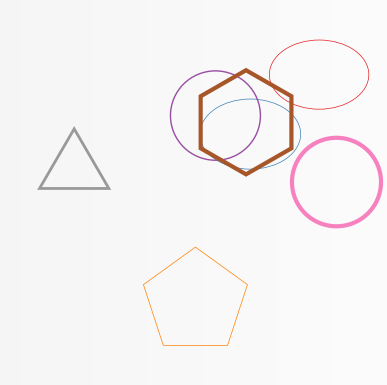[{"shape": "oval", "thickness": 0.5, "radius": 0.64, "center": [0.823, 0.806]}, {"shape": "oval", "thickness": 0.5, "radius": 0.65, "center": [0.646, 0.652]}, {"shape": "circle", "thickness": 1, "radius": 0.58, "center": [0.556, 0.7]}, {"shape": "pentagon", "thickness": 0.5, "radius": 0.71, "center": [0.504, 0.217]}, {"shape": "hexagon", "thickness": 3, "radius": 0.68, "center": [0.635, 0.682]}, {"shape": "circle", "thickness": 3, "radius": 0.57, "center": [0.868, 0.527]}, {"shape": "triangle", "thickness": 2, "radius": 0.52, "center": [0.191, 0.562]}]